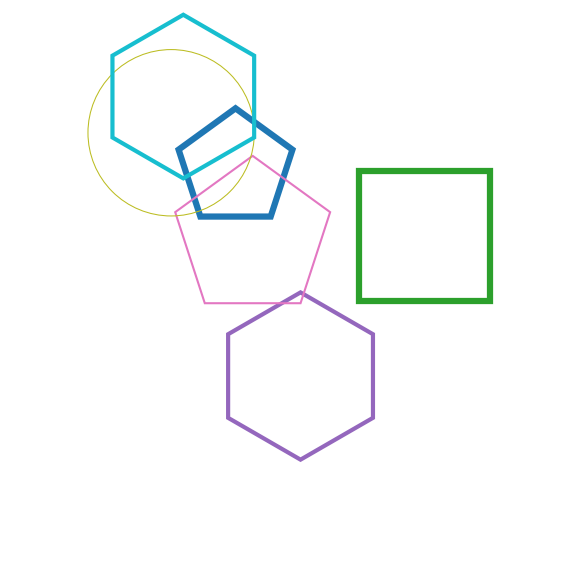[{"shape": "pentagon", "thickness": 3, "radius": 0.52, "center": [0.408, 0.708]}, {"shape": "square", "thickness": 3, "radius": 0.57, "center": [0.735, 0.59]}, {"shape": "hexagon", "thickness": 2, "radius": 0.72, "center": [0.52, 0.348]}, {"shape": "pentagon", "thickness": 1, "radius": 0.71, "center": [0.438, 0.588]}, {"shape": "circle", "thickness": 0.5, "radius": 0.72, "center": [0.296, 0.769]}, {"shape": "hexagon", "thickness": 2, "radius": 0.71, "center": [0.317, 0.832]}]